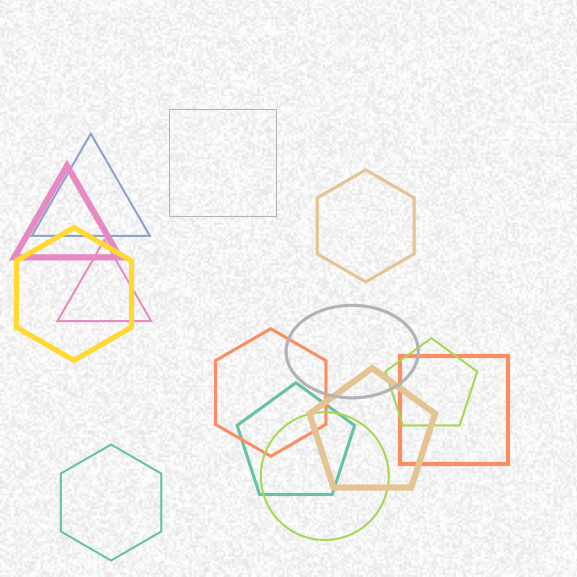[{"shape": "pentagon", "thickness": 1.5, "radius": 0.53, "center": [0.512, 0.229]}, {"shape": "hexagon", "thickness": 1, "radius": 0.5, "center": [0.192, 0.129]}, {"shape": "square", "thickness": 2, "radius": 0.47, "center": [0.787, 0.29]}, {"shape": "hexagon", "thickness": 1.5, "radius": 0.55, "center": [0.469, 0.319]}, {"shape": "triangle", "thickness": 1, "radius": 0.59, "center": [0.157, 0.65]}, {"shape": "triangle", "thickness": 1, "radius": 0.47, "center": [0.181, 0.49]}, {"shape": "triangle", "thickness": 3, "radius": 0.53, "center": [0.116, 0.606]}, {"shape": "pentagon", "thickness": 1, "radius": 0.42, "center": [0.747, 0.33]}, {"shape": "circle", "thickness": 1, "radius": 0.55, "center": [0.562, 0.175]}, {"shape": "hexagon", "thickness": 2.5, "radius": 0.58, "center": [0.128, 0.49]}, {"shape": "pentagon", "thickness": 3, "radius": 0.57, "center": [0.645, 0.247]}, {"shape": "hexagon", "thickness": 1.5, "radius": 0.48, "center": [0.633, 0.608]}, {"shape": "square", "thickness": 0.5, "radius": 0.46, "center": [0.385, 0.718]}, {"shape": "oval", "thickness": 1.5, "radius": 0.57, "center": [0.61, 0.39]}]